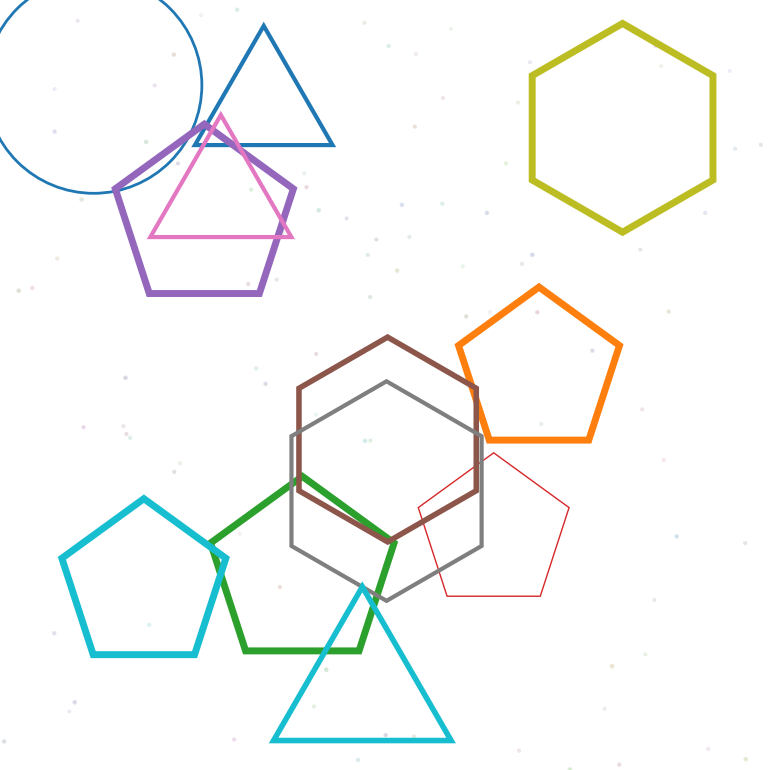[{"shape": "triangle", "thickness": 1.5, "radius": 0.52, "center": [0.342, 0.863]}, {"shape": "circle", "thickness": 1, "radius": 0.7, "center": [0.122, 0.889]}, {"shape": "pentagon", "thickness": 2.5, "radius": 0.55, "center": [0.7, 0.517]}, {"shape": "pentagon", "thickness": 2.5, "radius": 0.63, "center": [0.393, 0.256]}, {"shape": "pentagon", "thickness": 0.5, "radius": 0.51, "center": [0.641, 0.309]}, {"shape": "pentagon", "thickness": 2.5, "radius": 0.61, "center": [0.265, 0.717]}, {"shape": "hexagon", "thickness": 2, "radius": 0.66, "center": [0.503, 0.429]}, {"shape": "triangle", "thickness": 1.5, "radius": 0.53, "center": [0.287, 0.745]}, {"shape": "hexagon", "thickness": 1.5, "radius": 0.71, "center": [0.502, 0.362]}, {"shape": "hexagon", "thickness": 2.5, "radius": 0.68, "center": [0.809, 0.834]}, {"shape": "triangle", "thickness": 2, "radius": 0.67, "center": [0.471, 0.105]}, {"shape": "pentagon", "thickness": 2.5, "radius": 0.56, "center": [0.187, 0.24]}]